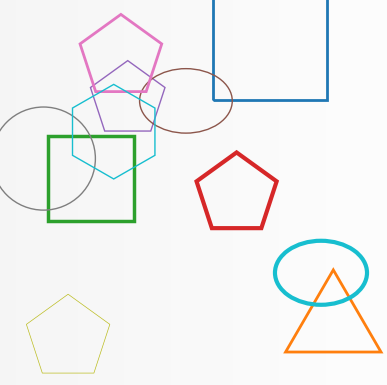[{"shape": "square", "thickness": 2, "radius": 0.73, "center": [0.696, 0.887]}, {"shape": "triangle", "thickness": 2, "radius": 0.71, "center": [0.86, 0.157]}, {"shape": "square", "thickness": 2.5, "radius": 0.55, "center": [0.235, 0.536]}, {"shape": "pentagon", "thickness": 3, "radius": 0.54, "center": [0.611, 0.495]}, {"shape": "pentagon", "thickness": 1, "radius": 0.51, "center": [0.33, 0.741]}, {"shape": "oval", "thickness": 1, "radius": 0.6, "center": [0.48, 0.738]}, {"shape": "pentagon", "thickness": 2, "radius": 0.55, "center": [0.312, 0.852]}, {"shape": "circle", "thickness": 1, "radius": 0.67, "center": [0.112, 0.588]}, {"shape": "pentagon", "thickness": 0.5, "radius": 0.57, "center": [0.176, 0.123]}, {"shape": "oval", "thickness": 3, "radius": 0.59, "center": [0.828, 0.291]}, {"shape": "hexagon", "thickness": 1, "radius": 0.61, "center": [0.293, 0.658]}]